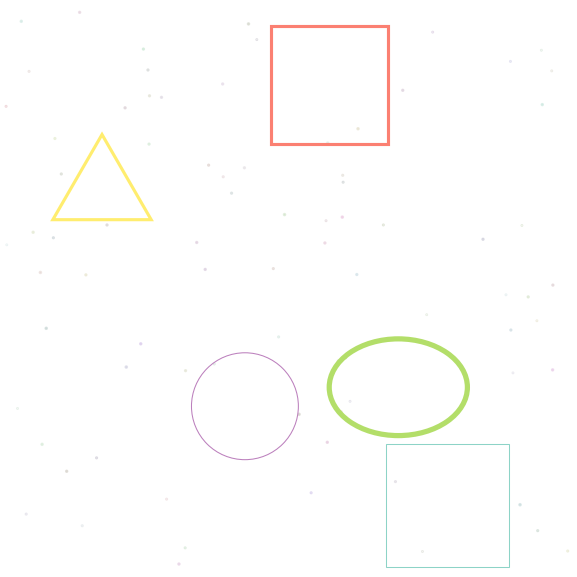[{"shape": "square", "thickness": 0.5, "radius": 0.53, "center": [0.775, 0.124]}, {"shape": "square", "thickness": 1.5, "radius": 0.51, "center": [0.57, 0.852]}, {"shape": "oval", "thickness": 2.5, "radius": 0.6, "center": [0.69, 0.329]}, {"shape": "circle", "thickness": 0.5, "radius": 0.46, "center": [0.424, 0.296]}, {"shape": "triangle", "thickness": 1.5, "radius": 0.49, "center": [0.177, 0.668]}]